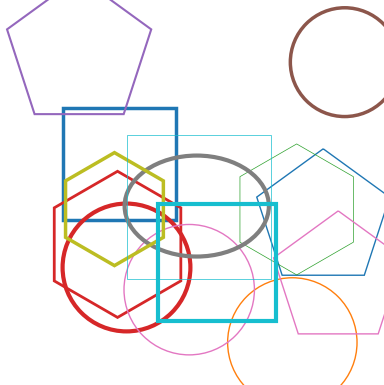[{"shape": "pentagon", "thickness": 1, "radius": 0.91, "center": [0.84, 0.432]}, {"shape": "square", "thickness": 2.5, "radius": 0.73, "center": [0.311, 0.575]}, {"shape": "circle", "thickness": 1, "radius": 0.84, "center": [0.759, 0.11]}, {"shape": "hexagon", "thickness": 0.5, "radius": 0.85, "center": [0.771, 0.456]}, {"shape": "circle", "thickness": 3, "radius": 0.83, "center": [0.329, 0.305]}, {"shape": "hexagon", "thickness": 2, "radius": 0.95, "center": [0.305, 0.365]}, {"shape": "pentagon", "thickness": 1.5, "radius": 0.98, "center": [0.206, 0.863]}, {"shape": "circle", "thickness": 2.5, "radius": 0.71, "center": [0.895, 0.839]}, {"shape": "circle", "thickness": 1, "radius": 0.85, "center": [0.491, 0.248]}, {"shape": "pentagon", "thickness": 1, "radius": 0.88, "center": [0.879, 0.276]}, {"shape": "oval", "thickness": 3, "radius": 0.94, "center": [0.511, 0.465]}, {"shape": "hexagon", "thickness": 2.5, "radius": 0.73, "center": [0.297, 0.457]}, {"shape": "square", "thickness": 3, "radius": 0.76, "center": [0.564, 0.318]}, {"shape": "square", "thickness": 0.5, "radius": 0.94, "center": [0.516, 0.463]}]